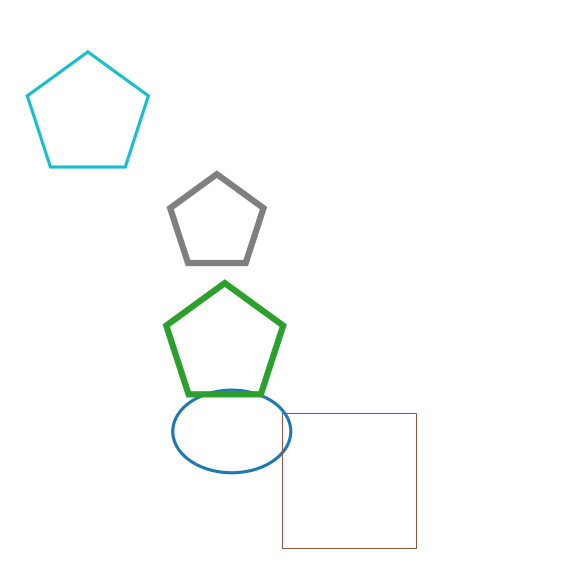[{"shape": "oval", "thickness": 1.5, "radius": 0.51, "center": [0.401, 0.252]}, {"shape": "pentagon", "thickness": 3, "radius": 0.53, "center": [0.389, 0.402]}, {"shape": "square", "thickness": 0.5, "radius": 0.58, "center": [0.604, 0.167]}, {"shape": "pentagon", "thickness": 3, "radius": 0.43, "center": [0.375, 0.612]}, {"shape": "pentagon", "thickness": 1.5, "radius": 0.55, "center": [0.152, 0.799]}]